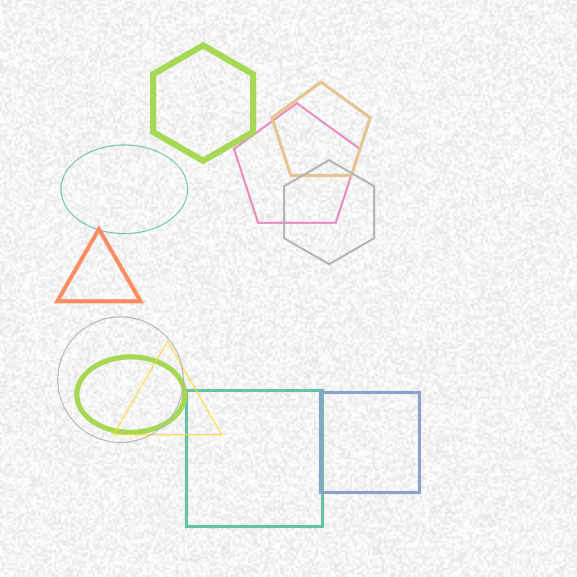[{"shape": "square", "thickness": 1.5, "radius": 0.59, "center": [0.44, 0.206]}, {"shape": "oval", "thickness": 0.5, "radius": 0.55, "center": [0.215, 0.671]}, {"shape": "triangle", "thickness": 2, "radius": 0.42, "center": [0.171, 0.519]}, {"shape": "square", "thickness": 1.5, "radius": 0.43, "center": [0.64, 0.234]}, {"shape": "pentagon", "thickness": 1, "radius": 0.57, "center": [0.514, 0.706]}, {"shape": "oval", "thickness": 2.5, "radius": 0.47, "center": [0.226, 0.316]}, {"shape": "hexagon", "thickness": 3, "radius": 0.5, "center": [0.352, 0.821]}, {"shape": "triangle", "thickness": 0.5, "radius": 0.54, "center": [0.29, 0.301]}, {"shape": "pentagon", "thickness": 1.5, "radius": 0.45, "center": [0.556, 0.768]}, {"shape": "hexagon", "thickness": 1, "radius": 0.45, "center": [0.57, 0.632]}, {"shape": "circle", "thickness": 0.5, "radius": 0.54, "center": [0.209, 0.342]}]